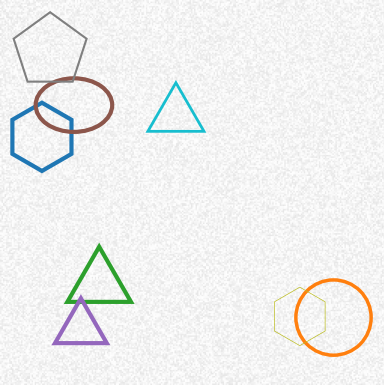[{"shape": "hexagon", "thickness": 3, "radius": 0.44, "center": [0.109, 0.645]}, {"shape": "circle", "thickness": 2.5, "radius": 0.49, "center": [0.866, 0.175]}, {"shape": "triangle", "thickness": 3, "radius": 0.48, "center": [0.258, 0.264]}, {"shape": "triangle", "thickness": 3, "radius": 0.39, "center": [0.21, 0.148]}, {"shape": "oval", "thickness": 3, "radius": 0.5, "center": [0.192, 0.727]}, {"shape": "pentagon", "thickness": 1.5, "radius": 0.5, "center": [0.13, 0.869]}, {"shape": "hexagon", "thickness": 0.5, "radius": 0.38, "center": [0.779, 0.178]}, {"shape": "triangle", "thickness": 2, "radius": 0.42, "center": [0.457, 0.701]}]